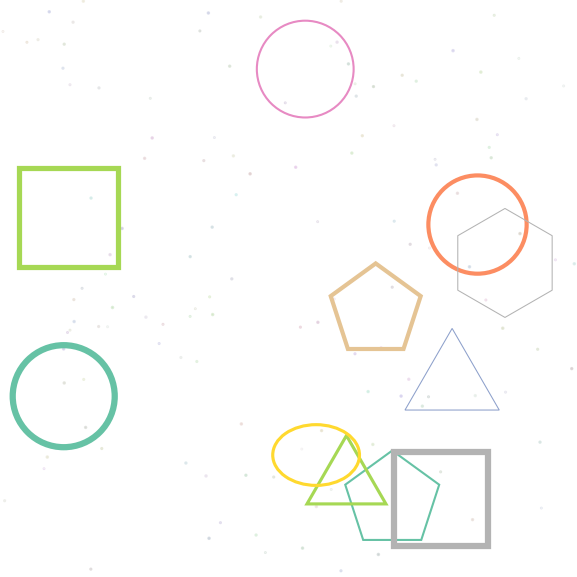[{"shape": "pentagon", "thickness": 1, "radius": 0.43, "center": [0.679, 0.133]}, {"shape": "circle", "thickness": 3, "radius": 0.44, "center": [0.11, 0.313]}, {"shape": "circle", "thickness": 2, "radius": 0.43, "center": [0.827, 0.61]}, {"shape": "triangle", "thickness": 0.5, "radius": 0.47, "center": [0.783, 0.336]}, {"shape": "circle", "thickness": 1, "radius": 0.42, "center": [0.529, 0.88]}, {"shape": "triangle", "thickness": 1.5, "radius": 0.39, "center": [0.6, 0.166]}, {"shape": "square", "thickness": 2.5, "radius": 0.43, "center": [0.119, 0.623]}, {"shape": "oval", "thickness": 1.5, "radius": 0.38, "center": [0.547, 0.211]}, {"shape": "pentagon", "thickness": 2, "radius": 0.41, "center": [0.651, 0.461]}, {"shape": "hexagon", "thickness": 0.5, "radius": 0.47, "center": [0.874, 0.544]}, {"shape": "square", "thickness": 3, "radius": 0.41, "center": [0.764, 0.135]}]